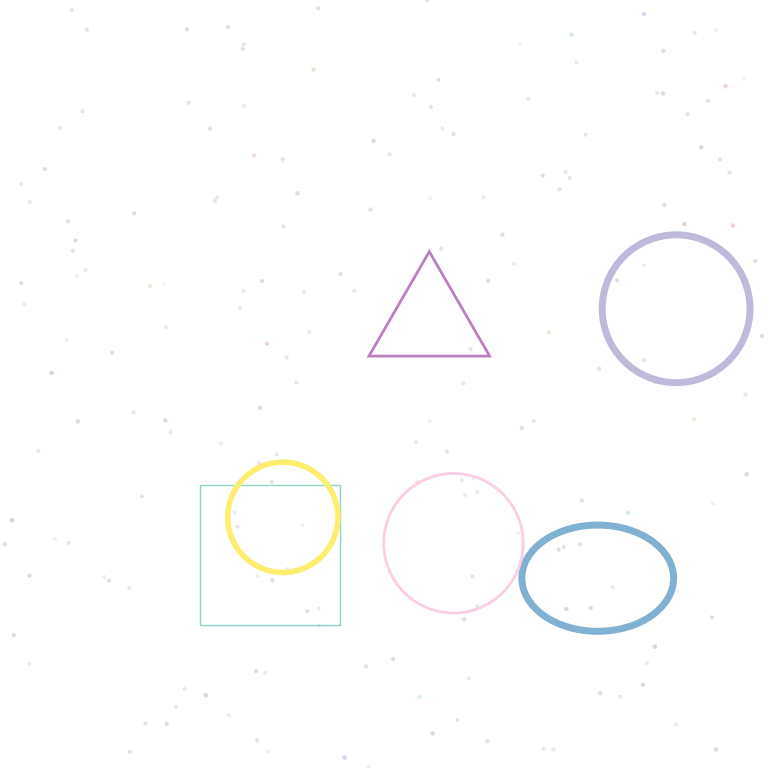[{"shape": "square", "thickness": 0.5, "radius": 0.46, "center": [0.351, 0.279]}, {"shape": "circle", "thickness": 2.5, "radius": 0.48, "center": [0.878, 0.599]}, {"shape": "oval", "thickness": 2.5, "radius": 0.49, "center": [0.776, 0.249]}, {"shape": "circle", "thickness": 1, "radius": 0.45, "center": [0.589, 0.295]}, {"shape": "triangle", "thickness": 1, "radius": 0.45, "center": [0.558, 0.583]}, {"shape": "circle", "thickness": 2, "radius": 0.36, "center": [0.367, 0.328]}]